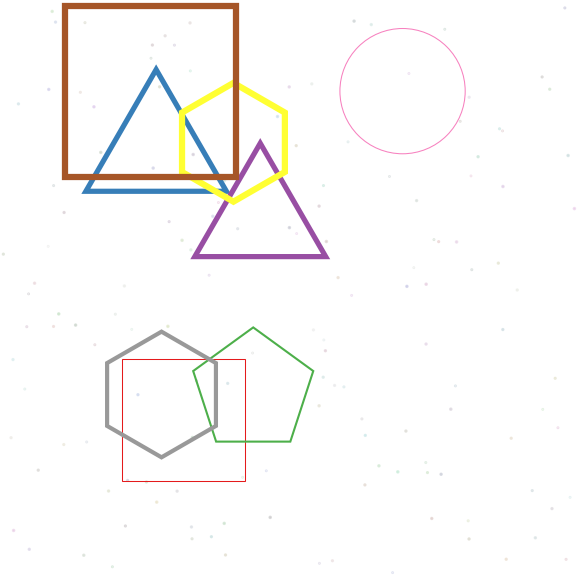[{"shape": "square", "thickness": 0.5, "radius": 0.53, "center": [0.318, 0.272]}, {"shape": "triangle", "thickness": 2.5, "radius": 0.7, "center": [0.27, 0.738]}, {"shape": "pentagon", "thickness": 1, "radius": 0.55, "center": [0.438, 0.323]}, {"shape": "triangle", "thickness": 2.5, "radius": 0.65, "center": [0.451, 0.62]}, {"shape": "hexagon", "thickness": 3, "radius": 0.51, "center": [0.404, 0.753]}, {"shape": "square", "thickness": 3, "radius": 0.74, "center": [0.26, 0.84]}, {"shape": "circle", "thickness": 0.5, "radius": 0.54, "center": [0.697, 0.841]}, {"shape": "hexagon", "thickness": 2, "radius": 0.54, "center": [0.28, 0.316]}]